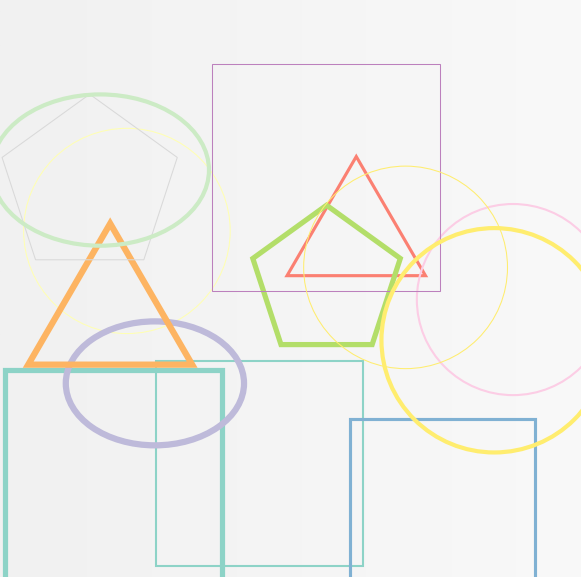[{"shape": "square", "thickness": 1, "radius": 0.89, "center": [0.447, 0.197]}, {"shape": "square", "thickness": 2.5, "radius": 0.93, "center": [0.195, 0.171]}, {"shape": "circle", "thickness": 0.5, "radius": 0.89, "center": [0.218, 0.599]}, {"shape": "oval", "thickness": 3, "radius": 0.77, "center": [0.267, 0.335]}, {"shape": "triangle", "thickness": 1.5, "radius": 0.69, "center": [0.613, 0.591]}, {"shape": "square", "thickness": 1.5, "radius": 0.79, "center": [0.761, 0.115]}, {"shape": "triangle", "thickness": 3, "radius": 0.81, "center": [0.19, 0.449]}, {"shape": "pentagon", "thickness": 2.5, "radius": 0.67, "center": [0.562, 0.51]}, {"shape": "circle", "thickness": 1, "radius": 0.83, "center": [0.883, 0.48]}, {"shape": "pentagon", "thickness": 0.5, "radius": 0.79, "center": [0.154, 0.678]}, {"shape": "square", "thickness": 0.5, "radius": 0.98, "center": [0.561, 0.692]}, {"shape": "oval", "thickness": 2, "radius": 0.94, "center": [0.172, 0.705]}, {"shape": "circle", "thickness": 0.5, "radius": 0.88, "center": [0.698, 0.536]}, {"shape": "circle", "thickness": 2, "radius": 0.97, "center": [0.851, 0.41]}]